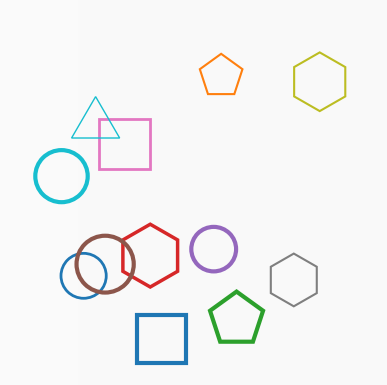[{"shape": "square", "thickness": 3, "radius": 0.31, "center": [0.417, 0.119]}, {"shape": "circle", "thickness": 2, "radius": 0.29, "center": [0.216, 0.284]}, {"shape": "pentagon", "thickness": 1.5, "radius": 0.29, "center": [0.571, 0.802]}, {"shape": "pentagon", "thickness": 3, "radius": 0.36, "center": [0.61, 0.171]}, {"shape": "hexagon", "thickness": 2.5, "radius": 0.41, "center": [0.388, 0.336]}, {"shape": "circle", "thickness": 3, "radius": 0.29, "center": [0.551, 0.353]}, {"shape": "circle", "thickness": 3, "radius": 0.37, "center": [0.271, 0.314]}, {"shape": "square", "thickness": 2, "radius": 0.33, "center": [0.32, 0.626]}, {"shape": "hexagon", "thickness": 1.5, "radius": 0.34, "center": [0.758, 0.273]}, {"shape": "hexagon", "thickness": 1.5, "radius": 0.38, "center": [0.825, 0.788]}, {"shape": "triangle", "thickness": 1, "radius": 0.36, "center": [0.247, 0.677]}, {"shape": "circle", "thickness": 3, "radius": 0.34, "center": [0.159, 0.542]}]